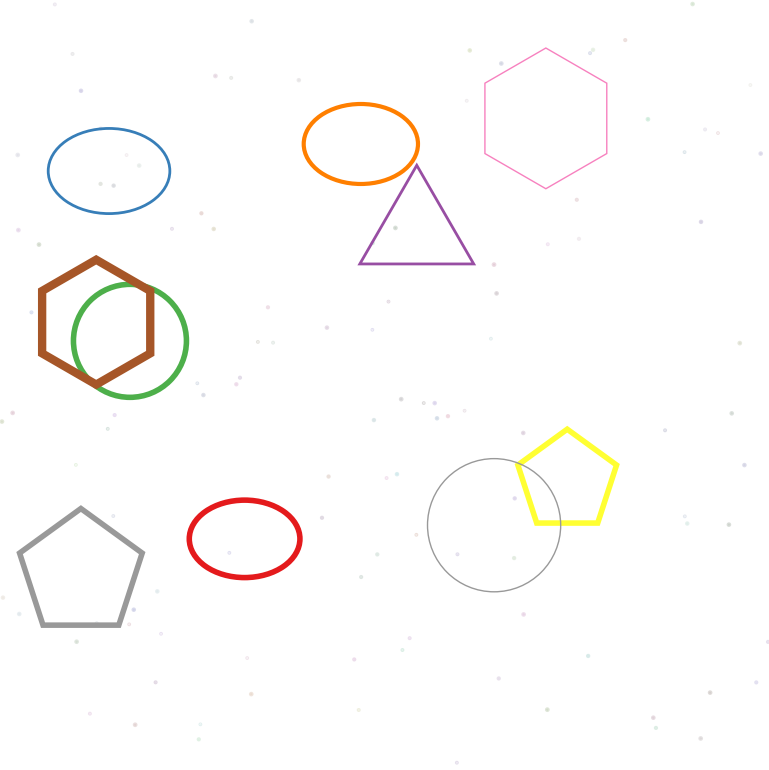[{"shape": "oval", "thickness": 2, "radius": 0.36, "center": [0.318, 0.3]}, {"shape": "oval", "thickness": 1, "radius": 0.39, "center": [0.142, 0.778]}, {"shape": "circle", "thickness": 2, "radius": 0.37, "center": [0.169, 0.557]}, {"shape": "triangle", "thickness": 1, "radius": 0.43, "center": [0.541, 0.7]}, {"shape": "oval", "thickness": 1.5, "radius": 0.37, "center": [0.469, 0.813]}, {"shape": "pentagon", "thickness": 2, "radius": 0.34, "center": [0.737, 0.375]}, {"shape": "hexagon", "thickness": 3, "radius": 0.41, "center": [0.125, 0.582]}, {"shape": "hexagon", "thickness": 0.5, "radius": 0.46, "center": [0.709, 0.846]}, {"shape": "pentagon", "thickness": 2, "radius": 0.42, "center": [0.105, 0.256]}, {"shape": "circle", "thickness": 0.5, "radius": 0.43, "center": [0.642, 0.318]}]